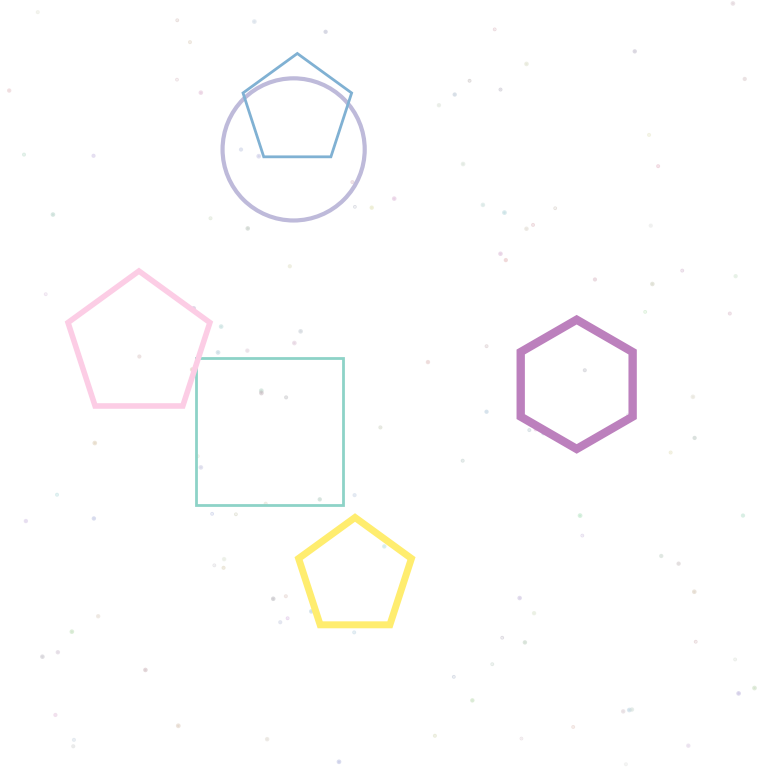[{"shape": "square", "thickness": 1, "radius": 0.48, "center": [0.35, 0.44]}, {"shape": "circle", "thickness": 1.5, "radius": 0.46, "center": [0.381, 0.806]}, {"shape": "pentagon", "thickness": 1, "radius": 0.37, "center": [0.386, 0.856]}, {"shape": "pentagon", "thickness": 2, "radius": 0.48, "center": [0.18, 0.551]}, {"shape": "hexagon", "thickness": 3, "radius": 0.42, "center": [0.749, 0.501]}, {"shape": "pentagon", "thickness": 2.5, "radius": 0.39, "center": [0.461, 0.251]}]